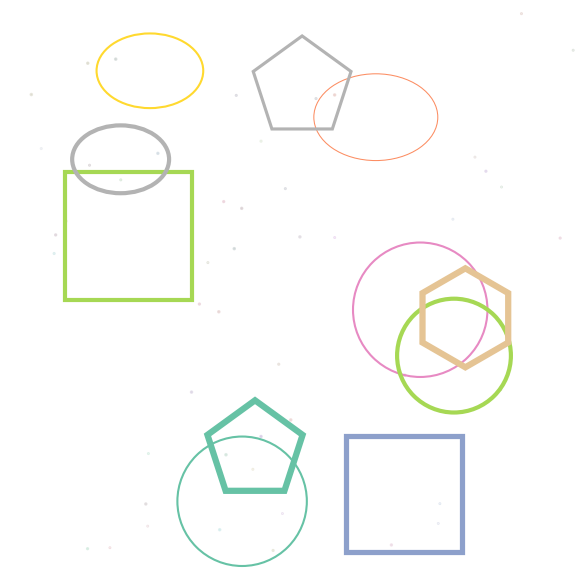[{"shape": "pentagon", "thickness": 3, "radius": 0.43, "center": [0.442, 0.219]}, {"shape": "circle", "thickness": 1, "radius": 0.56, "center": [0.419, 0.131]}, {"shape": "oval", "thickness": 0.5, "radius": 0.54, "center": [0.651, 0.796]}, {"shape": "square", "thickness": 2.5, "radius": 0.5, "center": [0.699, 0.144]}, {"shape": "circle", "thickness": 1, "radius": 0.58, "center": [0.728, 0.463]}, {"shape": "square", "thickness": 2, "radius": 0.55, "center": [0.223, 0.59]}, {"shape": "circle", "thickness": 2, "radius": 0.49, "center": [0.786, 0.383]}, {"shape": "oval", "thickness": 1, "radius": 0.46, "center": [0.26, 0.877]}, {"shape": "hexagon", "thickness": 3, "radius": 0.43, "center": [0.806, 0.449]}, {"shape": "oval", "thickness": 2, "radius": 0.42, "center": [0.209, 0.723]}, {"shape": "pentagon", "thickness": 1.5, "radius": 0.45, "center": [0.523, 0.848]}]